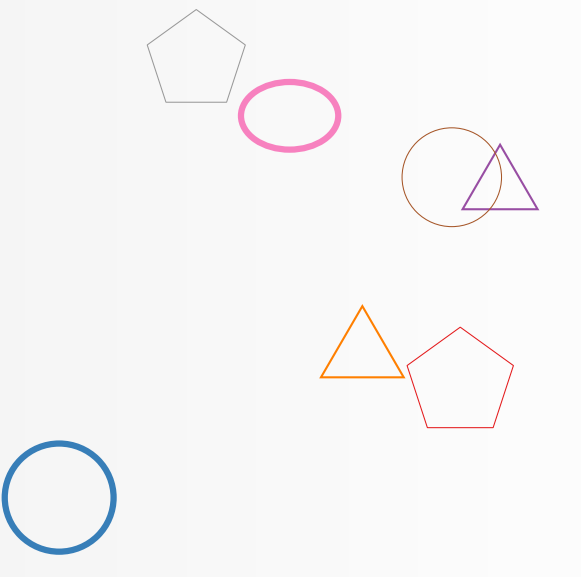[{"shape": "pentagon", "thickness": 0.5, "radius": 0.48, "center": [0.792, 0.336]}, {"shape": "circle", "thickness": 3, "radius": 0.47, "center": [0.102, 0.137]}, {"shape": "triangle", "thickness": 1, "radius": 0.37, "center": [0.86, 0.674]}, {"shape": "triangle", "thickness": 1, "radius": 0.41, "center": [0.623, 0.387]}, {"shape": "circle", "thickness": 0.5, "radius": 0.43, "center": [0.777, 0.692]}, {"shape": "oval", "thickness": 3, "radius": 0.42, "center": [0.498, 0.799]}, {"shape": "pentagon", "thickness": 0.5, "radius": 0.44, "center": [0.338, 0.894]}]